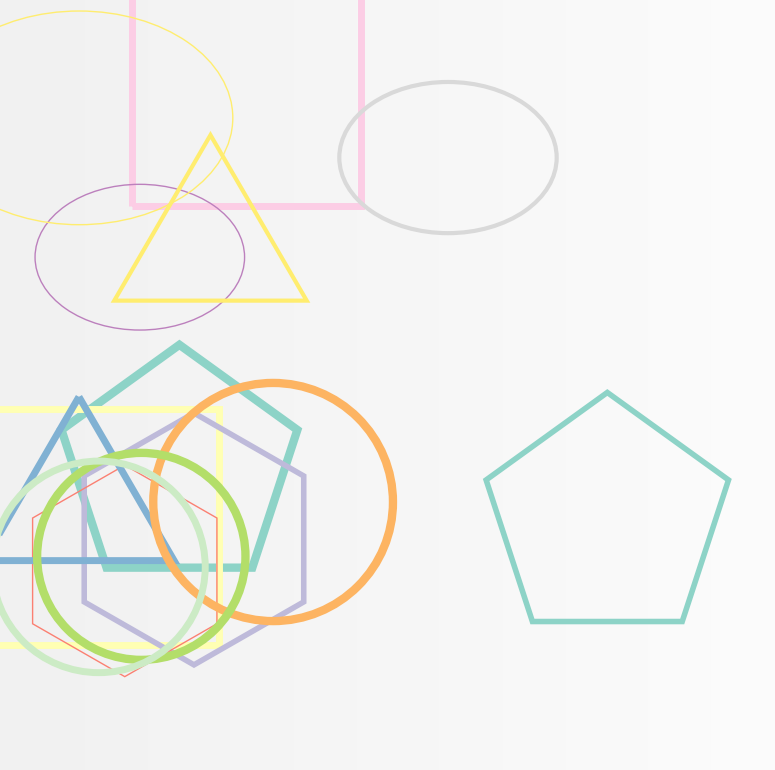[{"shape": "pentagon", "thickness": 2, "radius": 0.82, "center": [0.784, 0.326]}, {"shape": "pentagon", "thickness": 3, "radius": 0.8, "center": [0.232, 0.392]}, {"shape": "square", "thickness": 2.5, "radius": 0.77, "center": [0.129, 0.315]}, {"shape": "hexagon", "thickness": 2, "radius": 0.82, "center": [0.25, 0.3]}, {"shape": "hexagon", "thickness": 0.5, "radius": 0.69, "center": [0.161, 0.259]}, {"shape": "triangle", "thickness": 2.5, "radius": 0.71, "center": [0.102, 0.343]}, {"shape": "circle", "thickness": 3, "radius": 0.77, "center": [0.352, 0.348]}, {"shape": "circle", "thickness": 3, "radius": 0.67, "center": [0.182, 0.277]}, {"shape": "square", "thickness": 2.5, "radius": 0.74, "center": [0.318, 0.88]}, {"shape": "oval", "thickness": 1.5, "radius": 0.7, "center": [0.578, 0.795]}, {"shape": "oval", "thickness": 0.5, "radius": 0.68, "center": [0.18, 0.666]}, {"shape": "circle", "thickness": 2.5, "radius": 0.69, "center": [0.127, 0.264]}, {"shape": "oval", "thickness": 0.5, "radius": 0.99, "center": [0.102, 0.847]}, {"shape": "triangle", "thickness": 1.5, "radius": 0.72, "center": [0.272, 0.681]}]